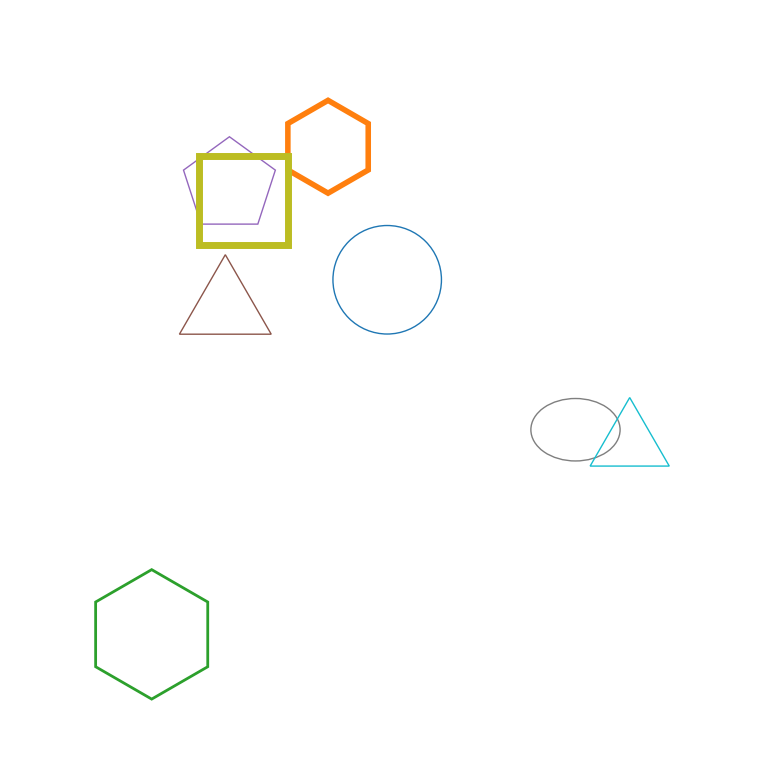[{"shape": "circle", "thickness": 0.5, "radius": 0.35, "center": [0.503, 0.637]}, {"shape": "hexagon", "thickness": 2, "radius": 0.3, "center": [0.426, 0.809]}, {"shape": "hexagon", "thickness": 1, "radius": 0.42, "center": [0.197, 0.176]}, {"shape": "pentagon", "thickness": 0.5, "radius": 0.31, "center": [0.298, 0.76]}, {"shape": "triangle", "thickness": 0.5, "radius": 0.34, "center": [0.293, 0.6]}, {"shape": "oval", "thickness": 0.5, "radius": 0.29, "center": [0.747, 0.442]}, {"shape": "square", "thickness": 2.5, "radius": 0.29, "center": [0.316, 0.739]}, {"shape": "triangle", "thickness": 0.5, "radius": 0.3, "center": [0.818, 0.424]}]